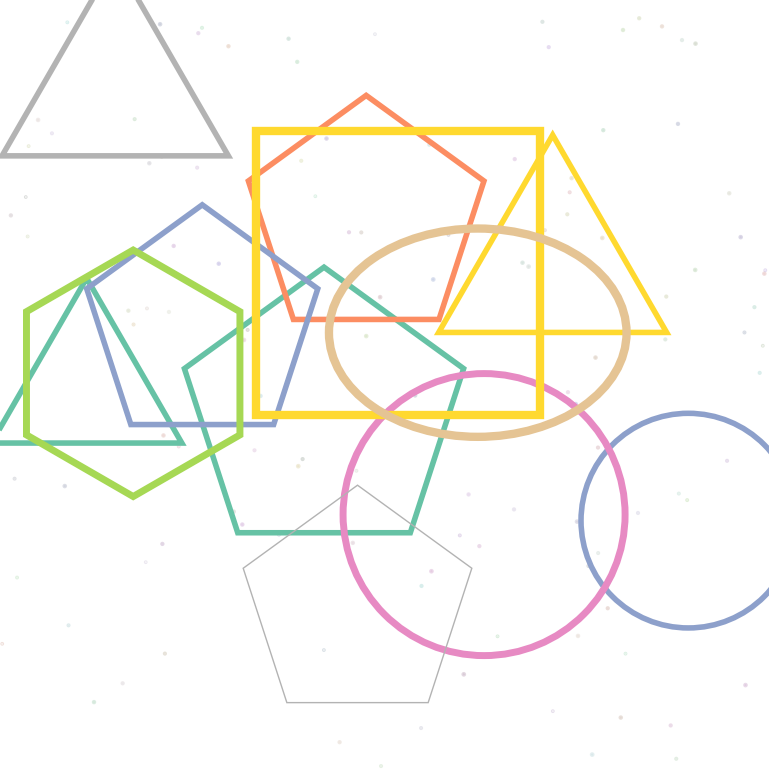[{"shape": "triangle", "thickness": 2, "radius": 0.71, "center": [0.113, 0.496]}, {"shape": "pentagon", "thickness": 2, "radius": 0.95, "center": [0.421, 0.462]}, {"shape": "pentagon", "thickness": 2, "radius": 0.8, "center": [0.476, 0.715]}, {"shape": "circle", "thickness": 2, "radius": 0.7, "center": [0.894, 0.324]}, {"shape": "pentagon", "thickness": 2, "radius": 0.79, "center": [0.263, 0.576]}, {"shape": "circle", "thickness": 2.5, "radius": 0.92, "center": [0.629, 0.332]}, {"shape": "hexagon", "thickness": 2.5, "radius": 0.8, "center": [0.173, 0.515]}, {"shape": "triangle", "thickness": 2, "radius": 0.85, "center": [0.718, 0.654]}, {"shape": "square", "thickness": 3, "radius": 0.92, "center": [0.517, 0.645]}, {"shape": "oval", "thickness": 3, "radius": 0.97, "center": [0.62, 0.568]}, {"shape": "triangle", "thickness": 2, "radius": 0.85, "center": [0.15, 0.882]}, {"shape": "pentagon", "thickness": 0.5, "radius": 0.78, "center": [0.464, 0.214]}]